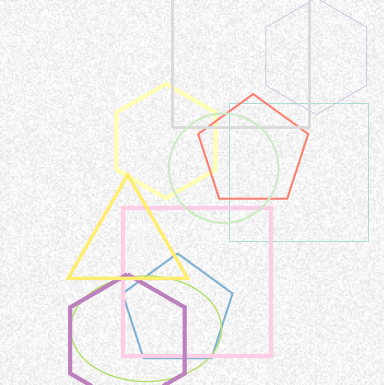[{"shape": "square", "thickness": 0.5, "radius": 0.9, "center": [0.775, 0.553]}, {"shape": "hexagon", "thickness": 3, "radius": 0.74, "center": [0.431, 0.634]}, {"shape": "hexagon", "thickness": 0.5, "radius": 0.76, "center": [0.822, 0.854]}, {"shape": "pentagon", "thickness": 1.5, "radius": 0.75, "center": [0.658, 0.606]}, {"shape": "pentagon", "thickness": 1.5, "radius": 0.75, "center": [0.461, 0.191]}, {"shape": "oval", "thickness": 1, "radius": 0.98, "center": [0.379, 0.146]}, {"shape": "square", "thickness": 3, "radius": 0.96, "center": [0.512, 0.268]}, {"shape": "square", "thickness": 2, "radius": 0.89, "center": [0.625, 0.847]}, {"shape": "hexagon", "thickness": 3, "radius": 0.86, "center": [0.331, 0.116]}, {"shape": "circle", "thickness": 1.5, "radius": 0.71, "center": [0.581, 0.563]}, {"shape": "triangle", "thickness": 2.5, "radius": 0.9, "center": [0.332, 0.367]}]